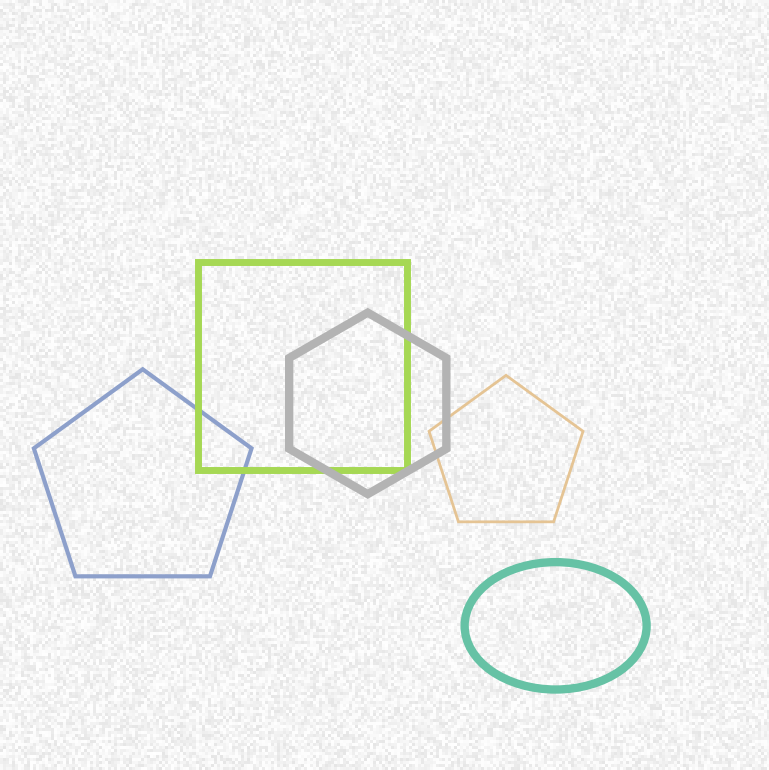[{"shape": "oval", "thickness": 3, "radius": 0.59, "center": [0.722, 0.187]}, {"shape": "pentagon", "thickness": 1.5, "radius": 0.74, "center": [0.185, 0.372]}, {"shape": "square", "thickness": 2.5, "radius": 0.68, "center": [0.393, 0.525]}, {"shape": "pentagon", "thickness": 1, "radius": 0.53, "center": [0.657, 0.407]}, {"shape": "hexagon", "thickness": 3, "radius": 0.59, "center": [0.478, 0.476]}]